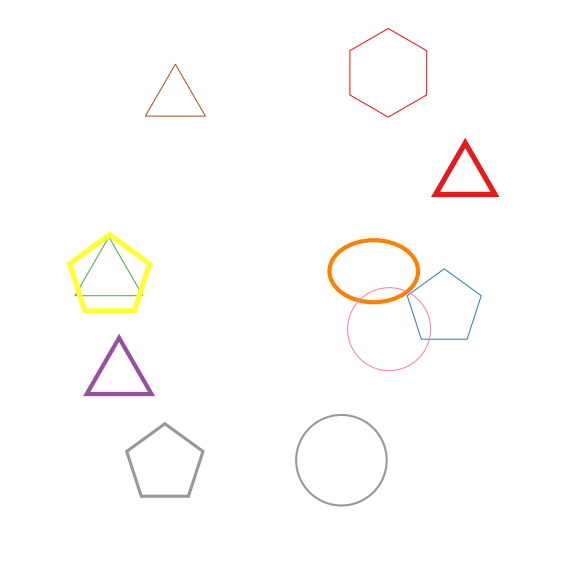[{"shape": "hexagon", "thickness": 0.5, "radius": 0.38, "center": [0.672, 0.873]}, {"shape": "triangle", "thickness": 2.5, "radius": 0.3, "center": [0.806, 0.692]}, {"shape": "pentagon", "thickness": 0.5, "radius": 0.34, "center": [0.769, 0.466]}, {"shape": "triangle", "thickness": 0.5, "radius": 0.34, "center": [0.189, 0.521]}, {"shape": "triangle", "thickness": 2, "radius": 0.32, "center": [0.206, 0.349]}, {"shape": "oval", "thickness": 2, "radius": 0.38, "center": [0.647, 0.53]}, {"shape": "pentagon", "thickness": 2.5, "radius": 0.36, "center": [0.19, 0.52]}, {"shape": "triangle", "thickness": 0.5, "radius": 0.3, "center": [0.304, 0.828]}, {"shape": "circle", "thickness": 0.5, "radius": 0.36, "center": [0.674, 0.429]}, {"shape": "circle", "thickness": 1, "radius": 0.39, "center": [0.591, 0.202]}, {"shape": "pentagon", "thickness": 1.5, "radius": 0.35, "center": [0.285, 0.196]}]